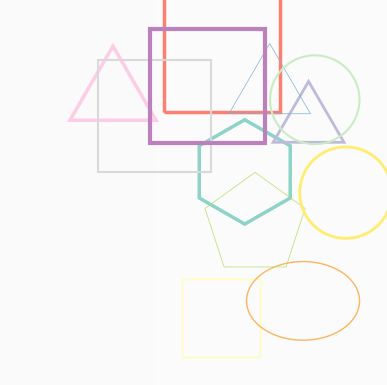[{"shape": "hexagon", "thickness": 2.5, "radius": 0.68, "center": [0.632, 0.553]}, {"shape": "square", "thickness": 1, "radius": 0.51, "center": [0.57, 0.174]}, {"shape": "triangle", "thickness": 2, "radius": 0.53, "center": [0.796, 0.683]}, {"shape": "square", "thickness": 2.5, "radius": 0.75, "center": [0.573, 0.86]}, {"shape": "triangle", "thickness": 0.5, "radius": 0.61, "center": [0.696, 0.765]}, {"shape": "oval", "thickness": 1, "radius": 0.73, "center": [0.782, 0.218]}, {"shape": "pentagon", "thickness": 0.5, "radius": 0.68, "center": [0.658, 0.417]}, {"shape": "triangle", "thickness": 2.5, "radius": 0.64, "center": [0.292, 0.752]}, {"shape": "square", "thickness": 1.5, "radius": 0.73, "center": [0.399, 0.699]}, {"shape": "square", "thickness": 3, "radius": 0.74, "center": [0.535, 0.777]}, {"shape": "circle", "thickness": 1.5, "radius": 0.58, "center": [0.812, 0.741]}, {"shape": "circle", "thickness": 2, "radius": 0.59, "center": [0.892, 0.5]}]